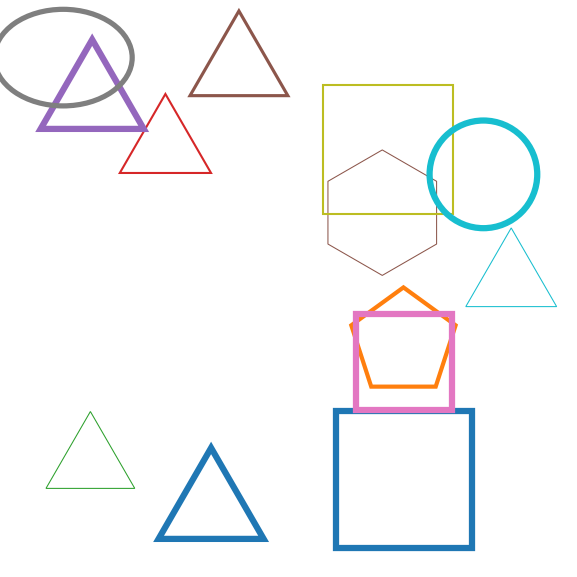[{"shape": "triangle", "thickness": 3, "radius": 0.53, "center": [0.366, 0.118]}, {"shape": "square", "thickness": 3, "radius": 0.59, "center": [0.7, 0.169]}, {"shape": "pentagon", "thickness": 2, "radius": 0.47, "center": [0.699, 0.406]}, {"shape": "triangle", "thickness": 0.5, "radius": 0.44, "center": [0.157, 0.198]}, {"shape": "triangle", "thickness": 1, "radius": 0.46, "center": [0.286, 0.745]}, {"shape": "triangle", "thickness": 3, "radius": 0.52, "center": [0.16, 0.827]}, {"shape": "triangle", "thickness": 1.5, "radius": 0.49, "center": [0.414, 0.882]}, {"shape": "hexagon", "thickness": 0.5, "radius": 0.54, "center": [0.662, 0.631]}, {"shape": "square", "thickness": 3, "radius": 0.42, "center": [0.699, 0.373]}, {"shape": "oval", "thickness": 2.5, "radius": 0.6, "center": [0.109, 0.899]}, {"shape": "square", "thickness": 1, "radius": 0.56, "center": [0.672, 0.74]}, {"shape": "circle", "thickness": 3, "radius": 0.47, "center": [0.837, 0.697]}, {"shape": "triangle", "thickness": 0.5, "radius": 0.45, "center": [0.885, 0.514]}]